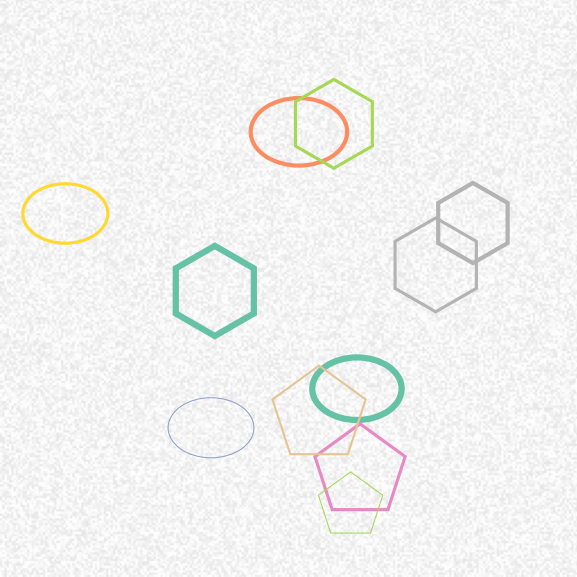[{"shape": "hexagon", "thickness": 3, "radius": 0.39, "center": [0.372, 0.495]}, {"shape": "oval", "thickness": 3, "radius": 0.39, "center": [0.618, 0.326]}, {"shape": "oval", "thickness": 2, "radius": 0.42, "center": [0.518, 0.771]}, {"shape": "oval", "thickness": 0.5, "radius": 0.37, "center": [0.365, 0.258]}, {"shape": "pentagon", "thickness": 1.5, "radius": 0.41, "center": [0.623, 0.183]}, {"shape": "pentagon", "thickness": 0.5, "radius": 0.29, "center": [0.607, 0.123]}, {"shape": "hexagon", "thickness": 1.5, "radius": 0.38, "center": [0.578, 0.785]}, {"shape": "oval", "thickness": 1.5, "radius": 0.37, "center": [0.113, 0.629]}, {"shape": "pentagon", "thickness": 1, "radius": 0.42, "center": [0.553, 0.281]}, {"shape": "hexagon", "thickness": 2, "radius": 0.35, "center": [0.819, 0.613]}, {"shape": "hexagon", "thickness": 1.5, "radius": 0.41, "center": [0.754, 0.54]}]